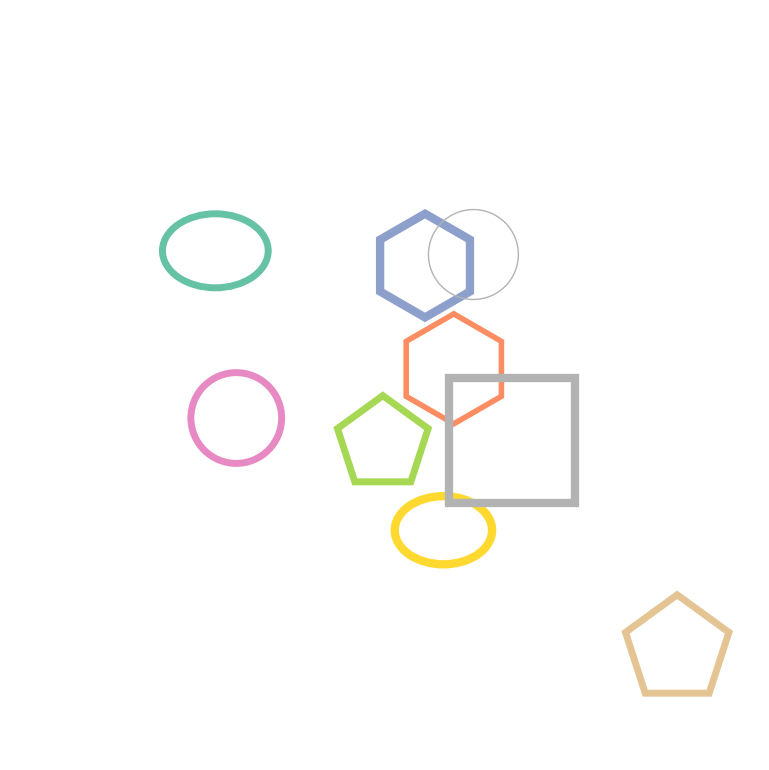[{"shape": "oval", "thickness": 2.5, "radius": 0.34, "center": [0.28, 0.674]}, {"shape": "hexagon", "thickness": 2, "radius": 0.36, "center": [0.589, 0.521]}, {"shape": "hexagon", "thickness": 3, "radius": 0.34, "center": [0.552, 0.655]}, {"shape": "circle", "thickness": 2.5, "radius": 0.29, "center": [0.307, 0.457]}, {"shape": "pentagon", "thickness": 2.5, "radius": 0.31, "center": [0.497, 0.424]}, {"shape": "oval", "thickness": 3, "radius": 0.32, "center": [0.576, 0.311]}, {"shape": "pentagon", "thickness": 2.5, "radius": 0.35, "center": [0.879, 0.157]}, {"shape": "circle", "thickness": 0.5, "radius": 0.29, "center": [0.615, 0.669]}, {"shape": "square", "thickness": 3, "radius": 0.41, "center": [0.665, 0.428]}]